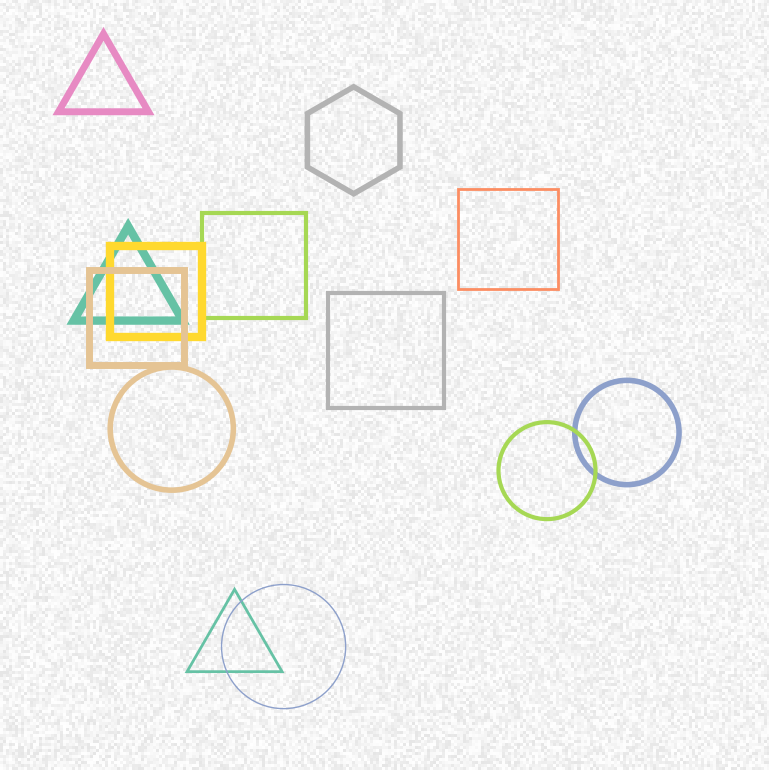[{"shape": "triangle", "thickness": 1, "radius": 0.36, "center": [0.305, 0.163]}, {"shape": "triangle", "thickness": 3, "radius": 0.41, "center": [0.166, 0.624]}, {"shape": "square", "thickness": 1, "radius": 0.32, "center": [0.66, 0.69]}, {"shape": "circle", "thickness": 2, "radius": 0.34, "center": [0.814, 0.438]}, {"shape": "circle", "thickness": 0.5, "radius": 0.4, "center": [0.368, 0.16]}, {"shape": "triangle", "thickness": 2.5, "radius": 0.34, "center": [0.134, 0.889]}, {"shape": "square", "thickness": 1.5, "radius": 0.34, "center": [0.33, 0.655]}, {"shape": "circle", "thickness": 1.5, "radius": 0.31, "center": [0.71, 0.389]}, {"shape": "square", "thickness": 3, "radius": 0.3, "center": [0.203, 0.622]}, {"shape": "circle", "thickness": 2, "radius": 0.4, "center": [0.223, 0.443]}, {"shape": "square", "thickness": 2.5, "radius": 0.31, "center": [0.177, 0.587]}, {"shape": "square", "thickness": 1.5, "radius": 0.37, "center": [0.501, 0.545]}, {"shape": "hexagon", "thickness": 2, "radius": 0.35, "center": [0.459, 0.818]}]